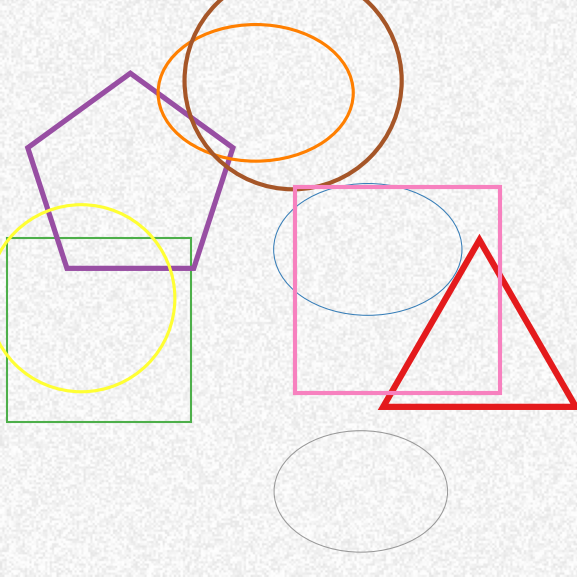[{"shape": "triangle", "thickness": 3, "radius": 0.96, "center": [0.83, 0.391]}, {"shape": "oval", "thickness": 0.5, "radius": 0.82, "center": [0.637, 0.567]}, {"shape": "square", "thickness": 1, "radius": 0.79, "center": [0.172, 0.427]}, {"shape": "pentagon", "thickness": 2.5, "radius": 0.93, "center": [0.226, 0.686]}, {"shape": "oval", "thickness": 1.5, "radius": 0.84, "center": [0.443, 0.838]}, {"shape": "circle", "thickness": 1.5, "radius": 0.81, "center": [0.141, 0.483]}, {"shape": "circle", "thickness": 2, "radius": 0.94, "center": [0.508, 0.859]}, {"shape": "square", "thickness": 2, "radius": 0.89, "center": [0.688, 0.497]}, {"shape": "oval", "thickness": 0.5, "radius": 0.75, "center": [0.625, 0.148]}]